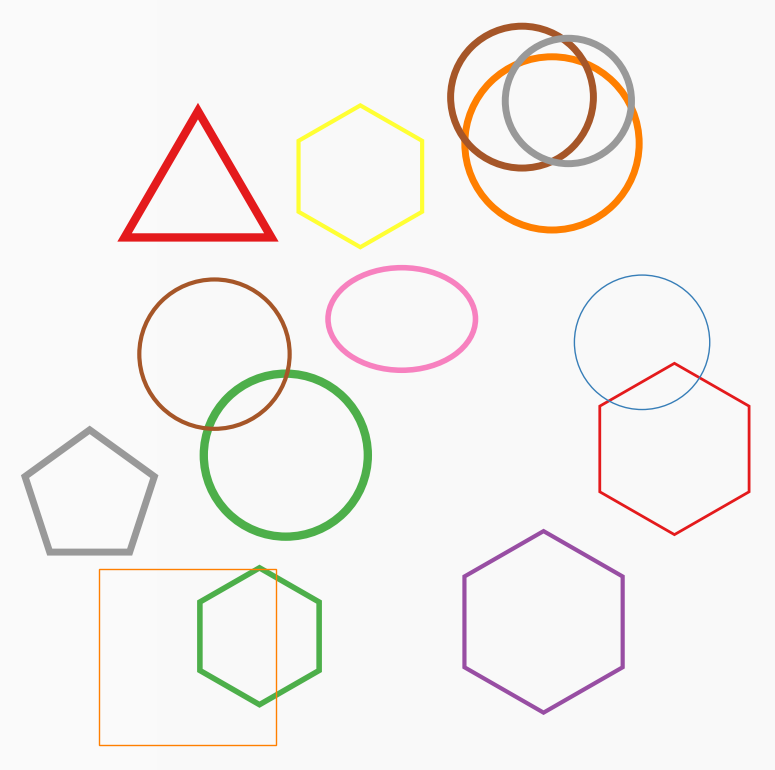[{"shape": "hexagon", "thickness": 1, "radius": 0.56, "center": [0.87, 0.417]}, {"shape": "triangle", "thickness": 3, "radius": 0.55, "center": [0.255, 0.746]}, {"shape": "circle", "thickness": 0.5, "radius": 0.44, "center": [0.828, 0.555]}, {"shape": "circle", "thickness": 3, "radius": 0.53, "center": [0.369, 0.409]}, {"shape": "hexagon", "thickness": 2, "radius": 0.44, "center": [0.335, 0.174]}, {"shape": "hexagon", "thickness": 1.5, "radius": 0.59, "center": [0.701, 0.192]}, {"shape": "square", "thickness": 0.5, "radius": 0.57, "center": [0.242, 0.147]}, {"shape": "circle", "thickness": 2.5, "radius": 0.56, "center": [0.712, 0.814]}, {"shape": "hexagon", "thickness": 1.5, "radius": 0.46, "center": [0.465, 0.771]}, {"shape": "circle", "thickness": 1.5, "radius": 0.48, "center": [0.277, 0.54]}, {"shape": "circle", "thickness": 2.5, "radius": 0.46, "center": [0.674, 0.874]}, {"shape": "oval", "thickness": 2, "radius": 0.48, "center": [0.518, 0.586]}, {"shape": "circle", "thickness": 2.5, "radius": 0.41, "center": [0.733, 0.869]}, {"shape": "pentagon", "thickness": 2.5, "radius": 0.44, "center": [0.116, 0.354]}]